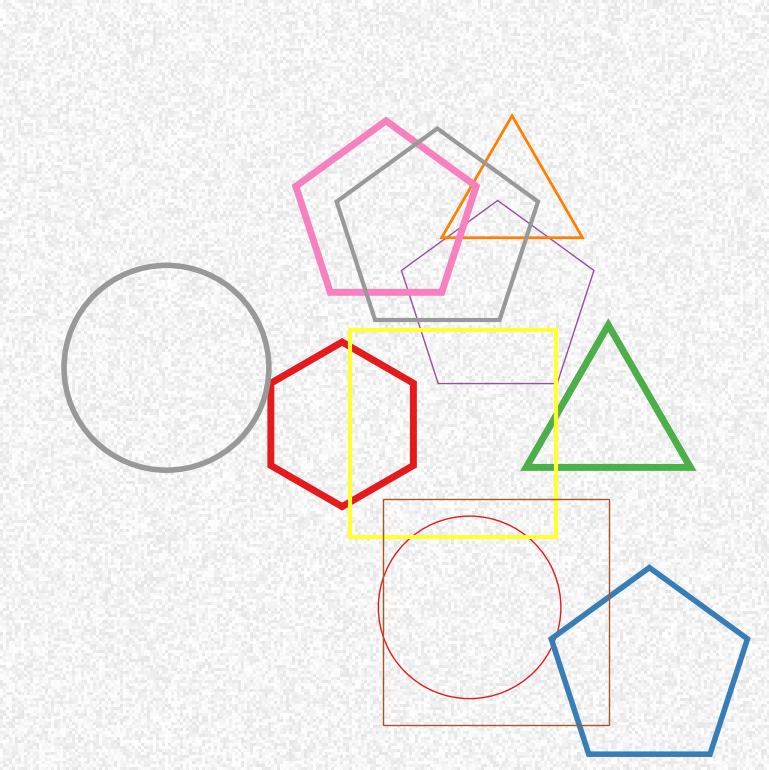[{"shape": "hexagon", "thickness": 2.5, "radius": 0.53, "center": [0.444, 0.449]}, {"shape": "circle", "thickness": 0.5, "radius": 0.59, "center": [0.61, 0.211]}, {"shape": "pentagon", "thickness": 2, "radius": 0.67, "center": [0.843, 0.129]}, {"shape": "triangle", "thickness": 2.5, "radius": 0.62, "center": [0.79, 0.455]}, {"shape": "pentagon", "thickness": 0.5, "radius": 0.66, "center": [0.646, 0.608]}, {"shape": "triangle", "thickness": 1, "radius": 0.53, "center": [0.665, 0.744]}, {"shape": "square", "thickness": 1.5, "radius": 0.67, "center": [0.589, 0.437]}, {"shape": "square", "thickness": 0.5, "radius": 0.73, "center": [0.644, 0.205]}, {"shape": "pentagon", "thickness": 2.5, "radius": 0.62, "center": [0.501, 0.72]}, {"shape": "circle", "thickness": 2, "radius": 0.67, "center": [0.216, 0.522]}, {"shape": "pentagon", "thickness": 1.5, "radius": 0.69, "center": [0.568, 0.696]}]